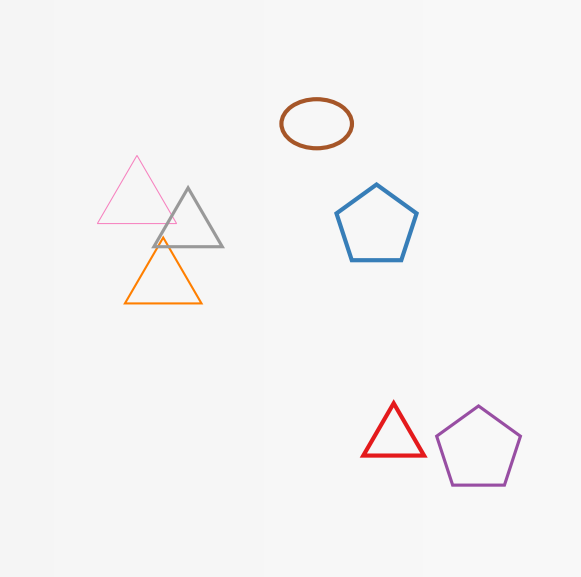[{"shape": "triangle", "thickness": 2, "radius": 0.3, "center": [0.677, 0.24]}, {"shape": "pentagon", "thickness": 2, "radius": 0.36, "center": [0.648, 0.607]}, {"shape": "pentagon", "thickness": 1.5, "radius": 0.38, "center": [0.823, 0.22]}, {"shape": "triangle", "thickness": 1, "radius": 0.38, "center": [0.281, 0.512]}, {"shape": "oval", "thickness": 2, "radius": 0.3, "center": [0.545, 0.785]}, {"shape": "triangle", "thickness": 0.5, "radius": 0.39, "center": [0.236, 0.651]}, {"shape": "triangle", "thickness": 1.5, "radius": 0.34, "center": [0.324, 0.606]}]